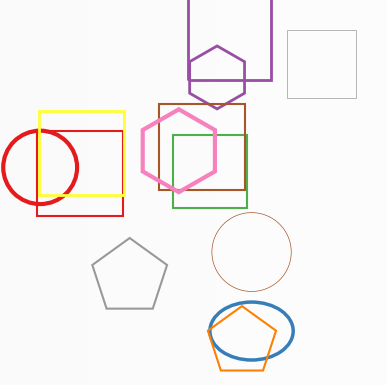[{"shape": "circle", "thickness": 3, "radius": 0.48, "center": [0.104, 0.565]}, {"shape": "square", "thickness": 1.5, "radius": 0.55, "center": [0.206, 0.549]}, {"shape": "oval", "thickness": 2.5, "radius": 0.54, "center": [0.649, 0.14]}, {"shape": "square", "thickness": 1.5, "radius": 0.48, "center": [0.541, 0.554]}, {"shape": "hexagon", "thickness": 2, "radius": 0.41, "center": [0.56, 0.799]}, {"shape": "square", "thickness": 2, "radius": 0.54, "center": [0.592, 0.899]}, {"shape": "pentagon", "thickness": 1.5, "radius": 0.46, "center": [0.624, 0.112]}, {"shape": "square", "thickness": 2, "radius": 0.55, "center": [0.211, 0.602]}, {"shape": "circle", "thickness": 0.5, "radius": 0.51, "center": [0.649, 0.345]}, {"shape": "square", "thickness": 1.5, "radius": 0.56, "center": [0.521, 0.618]}, {"shape": "hexagon", "thickness": 3, "radius": 0.54, "center": [0.461, 0.608]}, {"shape": "square", "thickness": 0.5, "radius": 0.44, "center": [0.83, 0.833]}, {"shape": "pentagon", "thickness": 1.5, "radius": 0.51, "center": [0.335, 0.28]}]